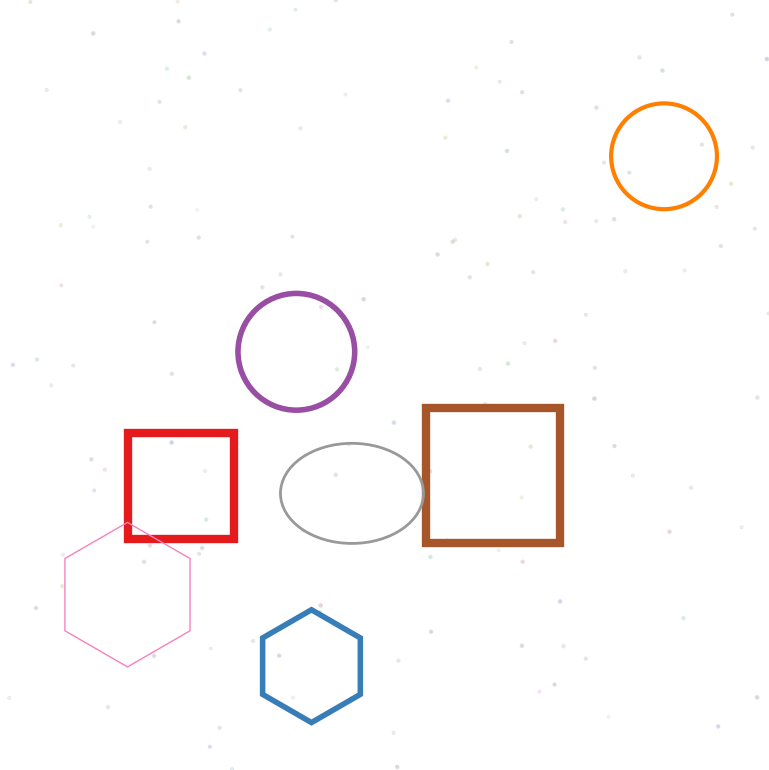[{"shape": "square", "thickness": 3, "radius": 0.34, "center": [0.235, 0.369]}, {"shape": "hexagon", "thickness": 2, "radius": 0.37, "center": [0.405, 0.135]}, {"shape": "circle", "thickness": 2, "radius": 0.38, "center": [0.385, 0.543]}, {"shape": "circle", "thickness": 1.5, "radius": 0.34, "center": [0.862, 0.797]}, {"shape": "square", "thickness": 3, "radius": 0.44, "center": [0.64, 0.382]}, {"shape": "hexagon", "thickness": 0.5, "radius": 0.47, "center": [0.166, 0.228]}, {"shape": "oval", "thickness": 1, "radius": 0.46, "center": [0.457, 0.359]}]